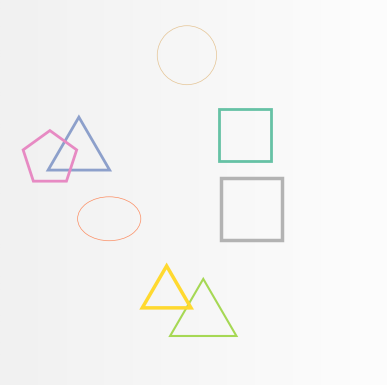[{"shape": "square", "thickness": 2, "radius": 0.33, "center": [0.632, 0.65]}, {"shape": "oval", "thickness": 0.5, "radius": 0.41, "center": [0.282, 0.432]}, {"shape": "triangle", "thickness": 2, "radius": 0.46, "center": [0.204, 0.604]}, {"shape": "pentagon", "thickness": 2, "radius": 0.36, "center": [0.129, 0.588]}, {"shape": "triangle", "thickness": 1.5, "radius": 0.49, "center": [0.525, 0.177]}, {"shape": "triangle", "thickness": 2.5, "radius": 0.36, "center": [0.43, 0.237]}, {"shape": "circle", "thickness": 0.5, "radius": 0.38, "center": [0.482, 0.857]}, {"shape": "square", "thickness": 2.5, "radius": 0.4, "center": [0.649, 0.457]}]